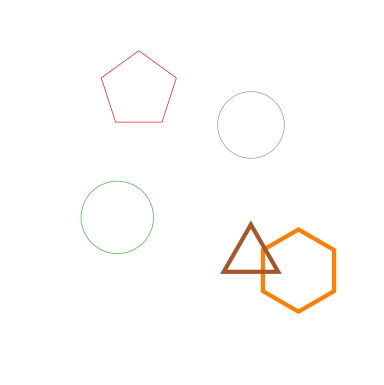[{"shape": "pentagon", "thickness": 0.5, "radius": 0.51, "center": [0.361, 0.766]}, {"shape": "circle", "thickness": 0.5, "radius": 0.47, "center": [0.305, 0.435]}, {"shape": "hexagon", "thickness": 3, "radius": 0.53, "center": [0.775, 0.297]}, {"shape": "triangle", "thickness": 3, "radius": 0.41, "center": [0.652, 0.335]}, {"shape": "circle", "thickness": 0.5, "radius": 0.43, "center": [0.652, 0.675]}]